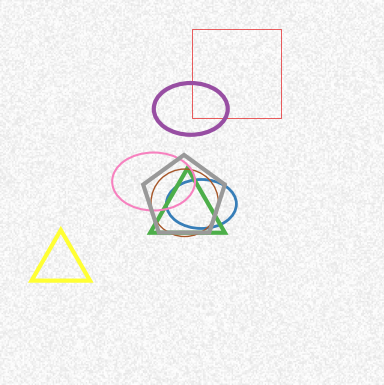[{"shape": "square", "thickness": 0.5, "radius": 0.58, "center": [0.614, 0.808]}, {"shape": "oval", "thickness": 2, "radius": 0.45, "center": [0.523, 0.47]}, {"shape": "triangle", "thickness": 3, "radius": 0.56, "center": [0.487, 0.451]}, {"shape": "oval", "thickness": 3, "radius": 0.48, "center": [0.495, 0.717]}, {"shape": "triangle", "thickness": 3, "radius": 0.44, "center": [0.158, 0.315]}, {"shape": "circle", "thickness": 1, "radius": 0.44, "center": [0.48, 0.473]}, {"shape": "oval", "thickness": 1.5, "radius": 0.54, "center": [0.399, 0.529]}, {"shape": "pentagon", "thickness": 3, "radius": 0.56, "center": [0.478, 0.486]}]